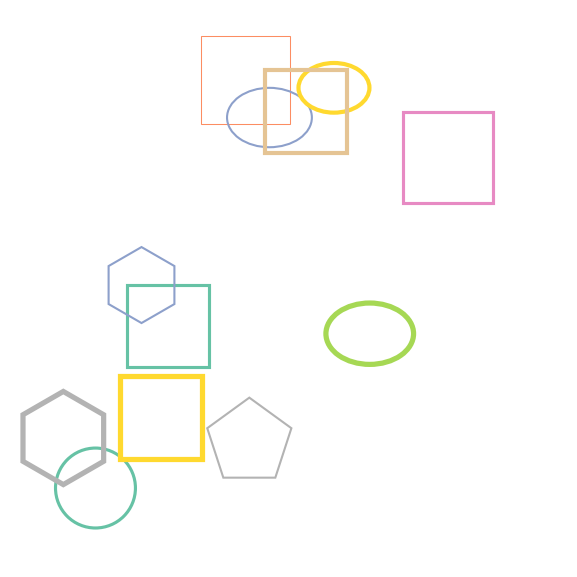[{"shape": "circle", "thickness": 1.5, "radius": 0.35, "center": [0.165, 0.154]}, {"shape": "square", "thickness": 1.5, "radius": 0.36, "center": [0.291, 0.434]}, {"shape": "square", "thickness": 0.5, "radius": 0.38, "center": [0.425, 0.86]}, {"shape": "oval", "thickness": 1, "radius": 0.37, "center": [0.467, 0.796]}, {"shape": "hexagon", "thickness": 1, "radius": 0.33, "center": [0.245, 0.506]}, {"shape": "square", "thickness": 1.5, "radius": 0.39, "center": [0.775, 0.726]}, {"shape": "oval", "thickness": 2.5, "radius": 0.38, "center": [0.64, 0.421]}, {"shape": "oval", "thickness": 2, "radius": 0.31, "center": [0.578, 0.847]}, {"shape": "square", "thickness": 2.5, "radius": 0.36, "center": [0.279, 0.276]}, {"shape": "square", "thickness": 2, "radius": 0.36, "center": [0.53, 0.806]}, {"shape": "pentagon", "thickness": 1, "radius": 0.38, "center": [0.432, 0.234]}, {"shape": "hexagon", "thickness": 2.5, "radius": 0.4, "center": [0.11, 0.241]}]